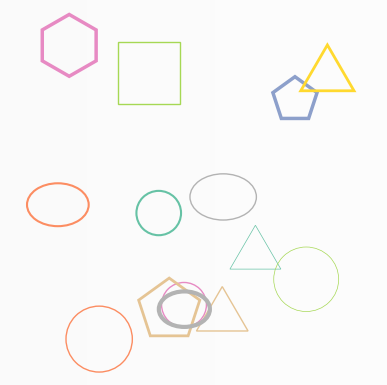[{"shape": "triangle", "thickness": 0.5, "radius": 0.38, "center": [0.659, 0.339]}, {"shape": "circle", "thickness": 1.5, "radius": 0.29, "center": [0.41, 0.447]}, {"shape": "circle", "thickness": 1, "radius": 0.43, "center": [0.256, 0.119]}, {"shape": "oval", "thickness": 1.5, "radius": 0.4, "center": [0.149, 0.468]}, {"shape": "pentagon", "thickness": 2.5, "radius": 0.3, "center": [0.761, 0.741]}, {"shape": "hexagon", "thickness": 2.5, "radius": 0.4, "center": [0.179, 0.882]}, {"shape": "circle", "thickness": 1, "radius": 0.29, "center": [0.475, 0.208]}, {"shape": "circle", "thickness": 0.5, "radius": 0.42, "center": [0.79, 0.275]}, {"shape": "square", "thickness": 1, "radius": 0.4, "center": [0.384, 0.812]}, {"shape": "triangle", "thickness": 2, "radius": 0.4, "center": [0.845, 0.804]}, {"shape": "pentagon", "thickness": 2, "radius": 0.41, "center": [0.437, 0.195]}, {"shape": "triangle", "thickness": 1, "radius": 0.38, "center": [0.574, 0.179]}, {"shape": "oval", "thickness": 1, "radius": 0.43, "center": [0.576, 0.488]}, {"shape": "oval", "thickness": 3, "radius": 0.33, "center": [0.476, 0.197]}]